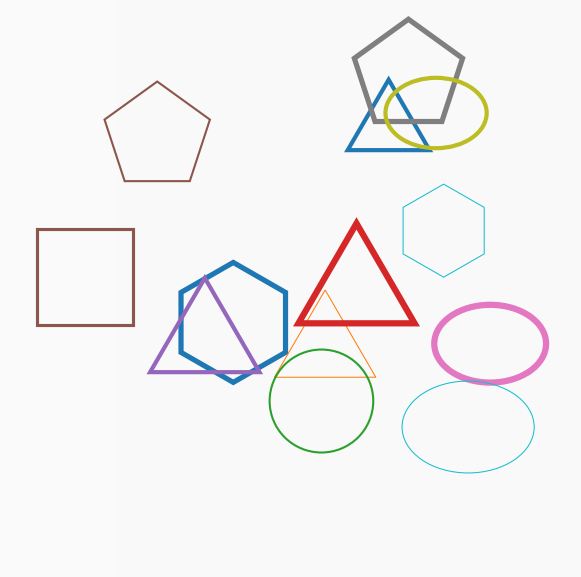[{"shape": "hexagon", "thickness": 2.5, "radius": 0.52, "center": [0.401, 0.441]}, {"shape": "triangle", "thickness": 2, "radius": 0.41, "center": [0.669, 0.78]}, {"shape": "triangle", "thickness": 0.5, "radius": 0.5, "center": [0.559, 0.396]}, {"shape": "circle", "thickness": 1, "radius": 0.45, "center": [0.553, 0.305]}, {"shape": "triangle", "thickness": 3, "radius": 0.58, "center": [0.613, 0.497]}, {"shape": "triangle", "thickness": 2, "radius": 0.54, "center": [0.352, 0.409]}, {"shape": "pentagon", "thickness": 1, "radius": 0.48, "center": [0.27, 0.763]}, {"shape": "square", "thickness": 1.5, "radius": 0.41, "center": [0.145, 0.519]}, {"shape": "oval", "thickness": 3, "radius": 0.48, "center": [0.843, 0.404]}, {"shape": "pentagon", "thickness": 2.5, "radius": 0.49, "center": [0.703, 0.868]}, {"shape": "oval", "thickness": 2, "radius": 0.44, "center": [0.75, 0.803]}, {"shape": "oval", "thickness": 0.5, "radius": 0.57, "center": [0.805, 0.26]}, {"shape": "hexagon", "thickness": 0.5, "radius": 0.4, "center": [0.763, 0.6]}]